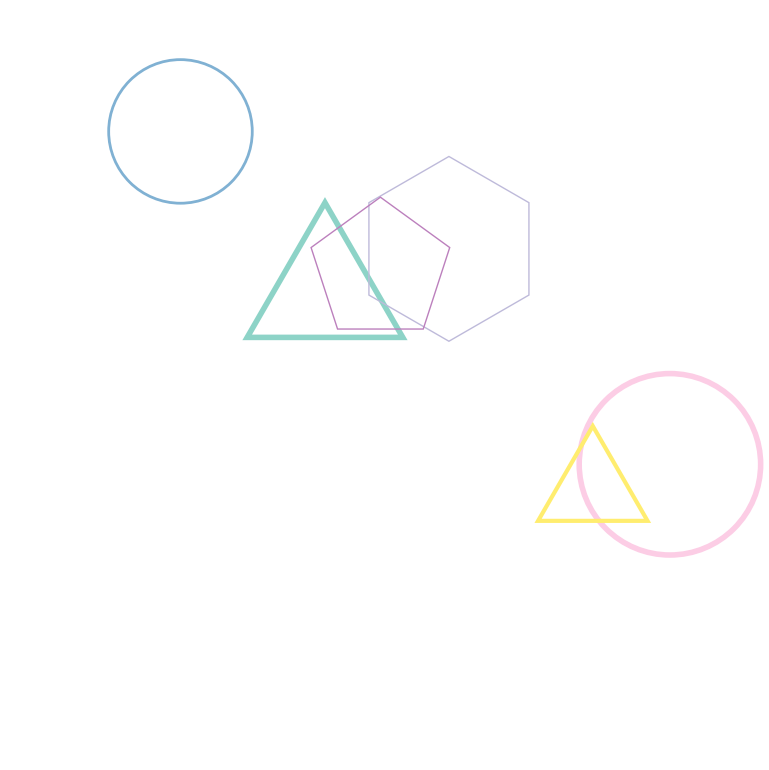[{"shape": "triangle", "thickness": 2, "radius": 0.58, "center": [0.422, 0.62]}, {"shape": "hexagon", "thickness": 0.5, "radius": 0.6, "center": [0.583, 0.677]}, {"shape": "circle", "thickness": 1, "radius": 0.47, "center": [0.234, 0.829]}, {"shape": "circle", "thickness": 2, "radius": 0.59, "center": [0.87, 0.397]}, {"shape": "pentagon", "thickness": 0.5, "radius": 0.47, "center": [0.494, 0.649]}, {"shape": "triangle", "thickness": 1.5, "radius": 0.41, "center": [0.77, 0.365]}]